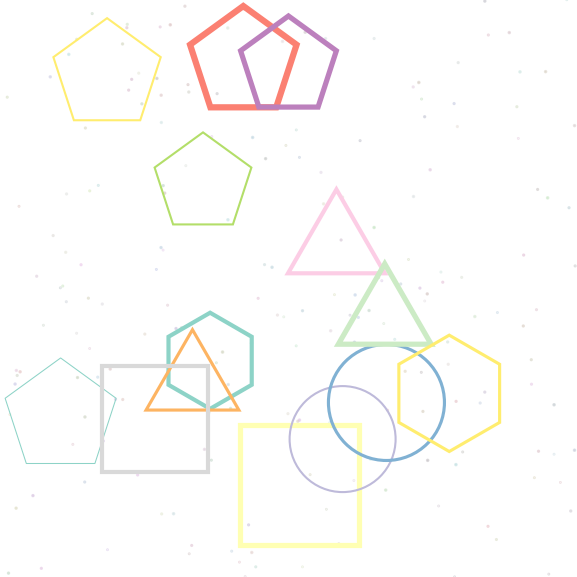[{"shape": "hexagon", "thickness": 2, "radius": 0.42, "center": [0.364, 0.374]}, {"shape": "pentagon", "thickness": 0.5, "radius": 0.51, "center": [0.105, 0.278]}, {"shape": "square", "thickness": 2.5, "radius": 0.52, "center": [0.519, 0.159]}, {"shape": "circle", "thickness": 1, "radius": 0.46, "center": [0.593, 0.239]}, {"shape": "pentagon", "thickness": 3, "radius": 0.48, "center": [0.421, 0.892]}, {"shape": "circle", "thickness": 1.5, "radius": 0.5, "center": [0.669, 0.302]}, {"shape": "triangle", "thickness": 1.5, "radius": 0.46, "center": [0.333, 0.335]}, {"shape": "pentagon", "thickness": 1, "radius": 0.44, "center": [0.352, 0.682]}, {"shape": "triangle", "thickness": 2, "radius": 0.48, "center": [0.583, 0.574]}, {"shape": "square", "thickness": 2, "radius": 0.46, "center": [0.269, 0.273]}, {"shape": "pentagon", "thickness": 2.5, "radius": 0.44, "center": [0.5, 0.884]}, {"shape": "triangle", "thickness": 2.5, "radius": 0.46, "center": [0.666, 0.45]}, {"shape": "hexagon", "thickness": 1.5, "radius": 0.5, "center": [0.778, 0.318]}, {"shape": "pentagon", "thickness": 1, "radius": 0.49, "center": [0.185, 0.87]}]